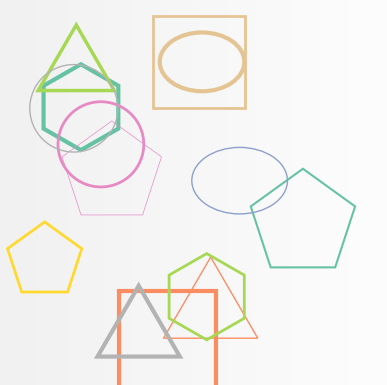[{"shape": "hexagon", "thickness": 3, "radius": 0.56, "center": [0.209, 0.722]}, {"shape": "pentagon", "thickness": 1.5, "radius": 0.71, "center": [0.782, 0.42]}, {"shape": "triangle", "thickness": 1, "radius": 0.7, "center": [0.544, 0.192]}, {"shape": "square", "thickness": 3, "radius": 0.63, "center": [0.432, 0.12]}, {"shape": "oval", "thickness": 1, "radius": 0.62, "center": [0.618, 0.531]}, {"shape": "pentagon", "thickness": 0.5, "radius": 0.67, "center": [0.288, 0.551]}, {"shape": "circle", "thickness": 2, "radius": 0.55, "center": [0.26, 0.625]}, {"shape": "hexagon", "thickness": 2, "radius": 0.56, "center": [0.533, 0.229]}, {"shape": "triangle", "thickness": 2.5, "radius": 0.57, "center": [0.197, 0.822]}, {"shape": "pentagon", "thickness": 2, "radius": 0.5, "center": [0.115, 0.323]}, {"shape": "square", "thickness": 2, "radius": 0.59, "center": [0.513, 0.839]}, {"shape": "oval", "thickness": 3, "radius": 0.55, "center": [0.521, 0.839]}, {"shape": "circle", "thickness": 1, "radius": 0.57, "center": [0.19, 0.719]}, {"shape": "triangle", "thickness": 3, "radius": 0.61, "center": [0.358, 0.135]}]